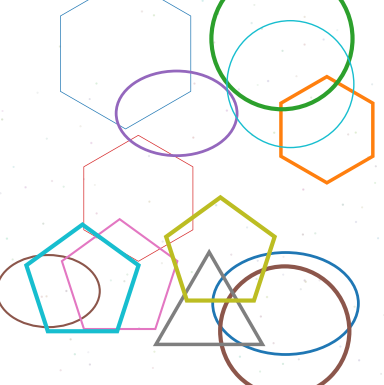[{"shape": "oval", "thickness": 2, "radius": 0.95, "center": [0.742, 0.212]}, {"shape": "hexagon", "thickness": 0.5, "radius": 0.98, "center": [0.326, 0.861]}, {"shape": "hexagon", "thickness": 2.5, "radius": 0.69, "center": [0.849, 0.663]}, {"shape": "circle", "thickness": 3, "radius": 0.92, "center": [0.732, 0.899]}, {"shape": "hexagon", "thickness": 0.5, "radius": 0.82, "center": [0.359, 0.485]}, {"shape": "oval", "thickness": 2, "radius": 0.79, "center": [0.459, 0.706]}, {"shape": "circle", "thickness": 3, "radius": 0.84, "center": [0.74, 0.14]}, {"shape": "oval", "thickness": 1.5, "radius": 0.67, "center": [0.125, 0.244]}, {"shape": "pentagon", "thickness": 1.5, "radius": 0.79, "center": [0.311, 0.273]}, {"shape": "triangle", "thickness": 2.5, "radius": 0.8, "center": [0.543, 0.185]}, {"shape": "pentagon", "thickness": 3, "radius": 0.74, "center": [0.572, 0.339]}, {"shape": "pentagon", "thickness": 3, "radius": 0.77, "center": [0.214, 0.264]}, {"shape": "circle", "thickness": 1, "radius": 0.82, "center": [0.754, 0.781]}]